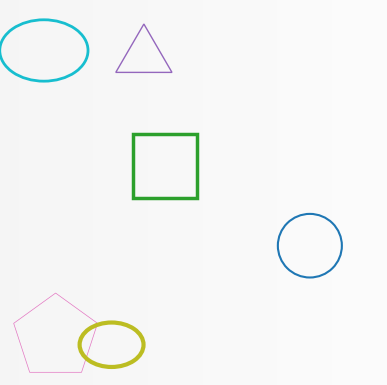[{"shape": "circle", "thickness": 1.5, "radius": 0.41, "center": [0.8, 0.362]}, {"shape": "square", "thickness": 2.5, "radius": 0.41, "center": [0.426, 0.569]}, {"shape": "triangle", "thickness": 1, "radius": 0.42, "center": [0.371, 0.854]}, {"shape": "pentagon", "thickness": 0.5, "radius": 0.57, "center": [0.144, 0.125]}, {"shape": "oval", "thickness": 3, "radius": 0.41, "center": [0.288, 0.105]}, {"shape": "oval", "thickness": 2, "radius": 0.57, "center": [0.113, 0.869]}]